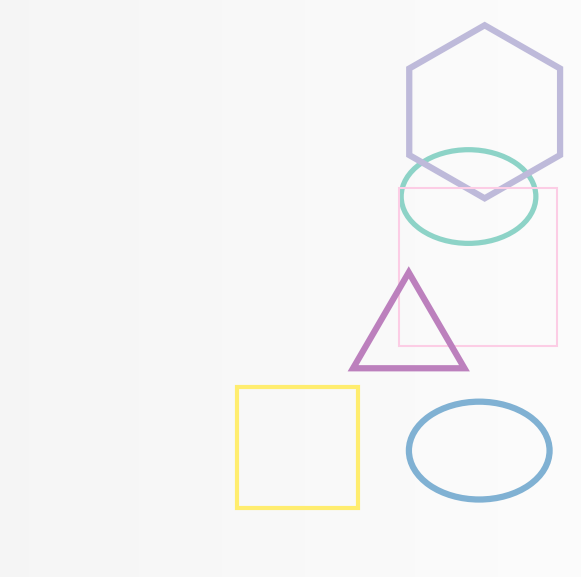[{"shape": "oval", "thickness": 2.5, "radius": 0.58, "center": [0.806, 0.659]}, {"shape": "hexagon", "thickness": 3, "radius": 0.75, "center": [0.834, 0.806]}, {"shape": "oval", "thickness": 3, "radius": 0.61, "center": [0.824, 0.219]}, {"shape": "square", "thickness": 1, "radius": 0.68, "center": [0.822, 0.537]}, {"shape": "triangle", "thickness": 3, "radius": 0.55, "center": [0.703, 0.417]}, {"shape": "square", "thickness": 2, "radius": 0.52, "center": [0.512, 0.224]}]